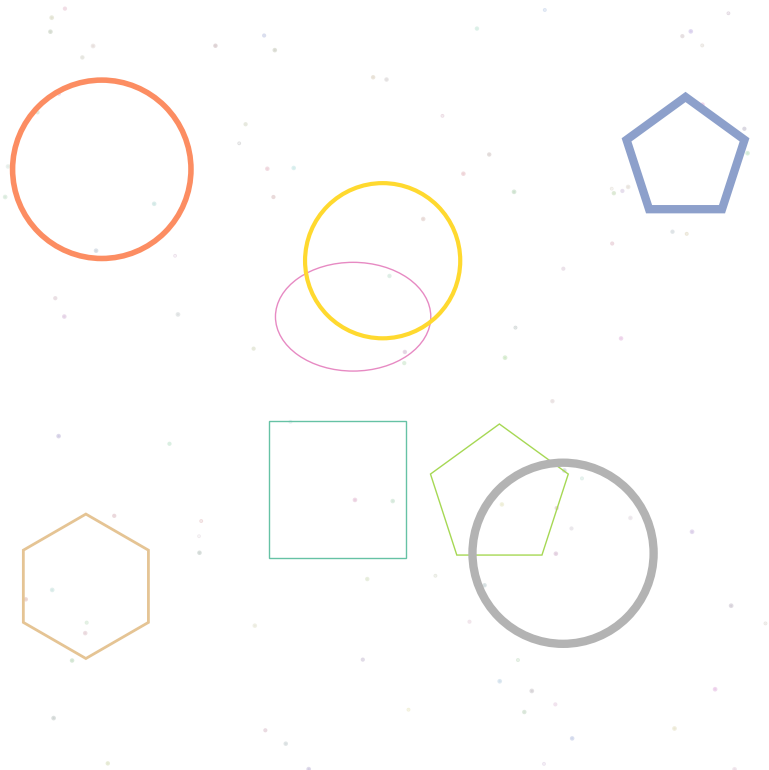[{"shape": "square", "thickness": 0.5, "radius": 0.44, "center": [0.438, 0.364]}, {"shape": "circle", "thickness": 2, "radius": 0.58, "center": [0.132, 0.78]}, {"shape": "pentagon", "thickness": 3, "radius": 0.4, "center": [0.89, 0.794]}, {"shape": "oval", "thickness": 0.5, "radius": 0.5, "center": [0.459, 0.589]}, {"shape": "pentagon", "thickness": 0.5, "radius": 0.47, "center": [0.649, 0.355]}, {"shape": "circle", "thickness": 1.5, "radius": 0.5, "center": [0.497, 0.661]}, {"shape": "hexagon", "thickness": 1, "radius": 0.47, "center": [0.112, 0.239]}, {"shape": "circle", "thickness": 3, "radius": 0.59, "center": [0.731, 0.281]}]